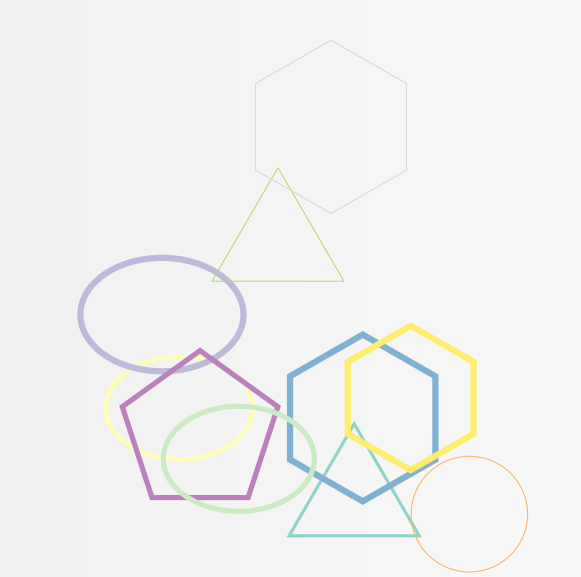[{"shape": "triangle", "thickness": 1.5, "radius": 0.65, "center": [0.609, 0.136]}, {"shape": "oval", "thickness": 2, "radius": 0.63, "center": [0.309, 0.293]}, {"shape": "oval", "thickness": 3, "radius": 0.7, "center": [0.279, 0.454]}, {"shape": "hexagon", "thickness": 3, "radius": 0.72, "center": [0.624, 0.275]}, {"shape": "circle", "thickness": 0.5, "radius": 0.5, "center": [0.808, 0.109]}, {"shape": "triangle", "thickness": 0.5, "radius": 0.66, "center": [0.478, 0.578]}, {"shape": "hexagon", "thickness": 0.5, "radius": 0.75, "center": [0.569, 0.779]}, {"shape": "pentagon", "thickness": 2.5, "radius": 0.7, "center": [0.344, 0.251]}, {"shape": "oval", "thickness": 2.5, "radius": 0.65, "center": [0.411, 0.205]}, {"shape": "hexagon", "thickness": 3, "radius": 0.62, "center": [0.706, 0.31]}]